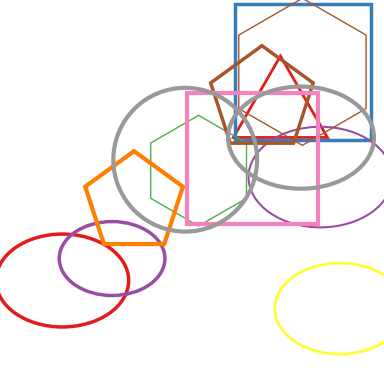[{"shape": "triangle", "thickness": 2, "radius": 0.7, "center": [0.728, 0.713]}, {"shape": "oval", "thickness": 2.5, "radius": 0.86, "center": [0.162, 0.271]}, {"shape": "square", "thickness": 2.5, "radius": 0.88, "center": [0.786, 0.813]}, {"shape": "hexagon", "thickness": 1, "radius": 0.72, "center": [0.516, 0.557]}, {"shape": "oval", "thickness": 2.5, "radius": 0.69, "center": [0.291, 0.328]}, {"shape": "oval", "thickness": 1.5, "radius": 0.93, "center": [0.832, 0.54]}, {"shape": "pentagon", "thickness": 3, "radius": 0.67, "center": [0.348, 0.474]}, {"shape": "oval", "thickness": 2, "radius": 0.84, "center": [0.883, 0.199]}, {"shape": "hexagon", "thickness": 1, "radius": 0.95, "center": [0.785, 0.813]}, {"shape": "pentagon", "thickness": 2.5, "radius": 0.7, "center": [0.68, 0.741]}, {"shape": "square", "thickness": 3, "radius": 0.85, "center": [0.656, 0.588]}, {"shape": "circle", "thickness": 3, "radius": 0.93, "center": [0.481, 0.585]}, {"shape": "oval", "thickness": 3, "radius": 0.95, "center": [0.782, 0.643]}]